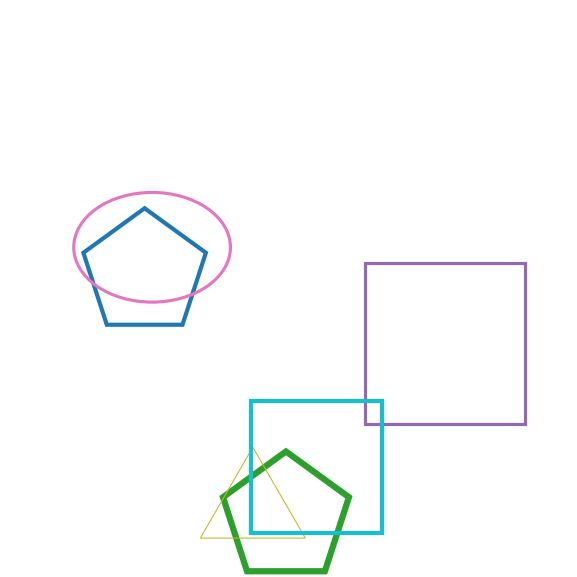[{"shape": "pentagon", "thickness": 2, "radius": 0.56, "center": [0.25, 0.527]}, {"shape": "pentagon", "thickness": 3, "radius": 0.57, "center": [0.495, 0.103]}, {"shape": "square", "thickness": 1.5, "radius": 0.69, "center": [0.771, 0.404]}, {"shape": "oval", "thickness": 1.5, "radius": 0.68, "center": [0.263, 0.571]}, {"shape": "triangle", "thickness": 0.5, "radius": 0.52, "center": [0.438, 0.12]}, {"shape": "square", "thickness": 2, "radius": 0.57, "center": [0.548, 0.191]}]